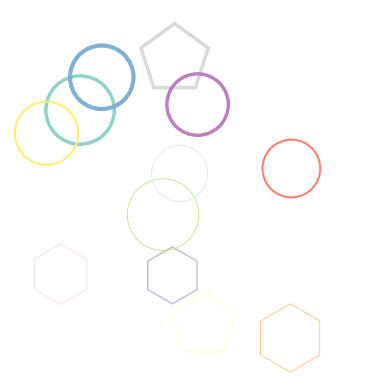[{"shape": "circle", "thickness": 2.5, "radius": 0.44, "center": [0.208, 0.714]}, {"shape": "pentagon", "thickness": 0.5, "radius": 0.44, "center": [0.531, 0.157]}, {"shape": "hexagon", "thickness": 1, "radius": 0.37, "center": [0.448, 0.285]}, {"shape": "circle", "thickness": 1.5, "radius": 0.38, "center": [0.757, 0.562]}, {"shape": "circle", "thickness": 3, "radius": 0.41, "center": [0.264, 0.799]}, {"shape": "hexagon", "thickness": 0.5, "radius": 0.44, "center": [0.754, 0.122]}, {"shape": "circle", "thickness": 0.5, "radius": 0.47, "center": [0.424, 0.442]}, {"shape": "hexagon", "thickness": 0.5, "radius": 0.39, "center": [0.157, 0.288]}, {"shape": "pentagon", "thickness": 2.5, "radius": 0.46, "center": [0.454, 0.847]}, {"shape": "circle", "thickness": 2.5, "radius": 0.4, "center": [0.513, 0.728]}, {"shape": "circle", "thickness": 0.5, "radius": 0.36, "center": [0.467, 0.549]}, {"shape": "circle", "thickness": 1.5, "radius": 0.41, "center": [0.121, 0.654]}]